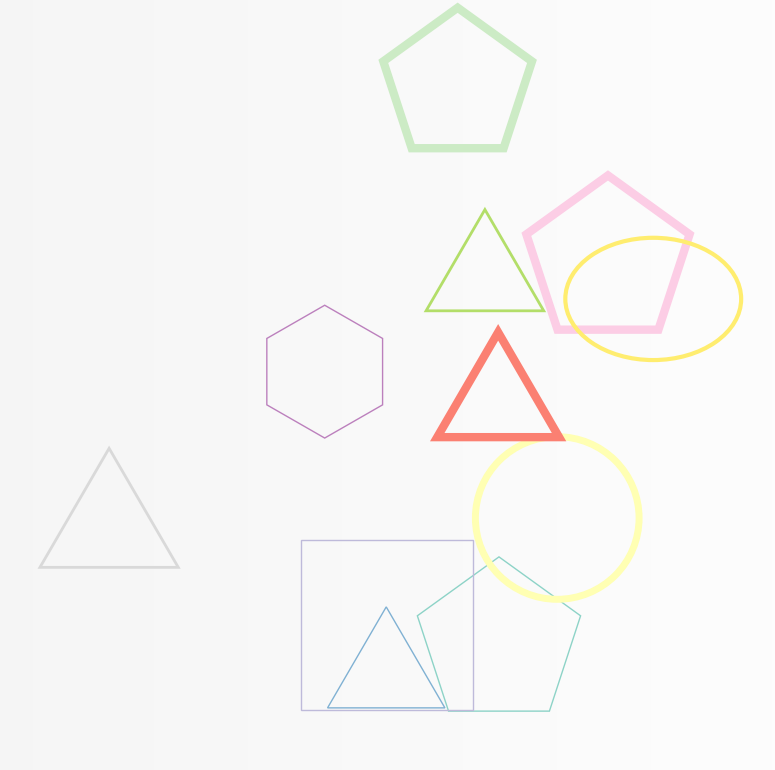[{"shape": "pentagon", "thickness": 0.5, "radius": 0.55, "center": [0.644, 0.166]}, {"shape": "circle", "thickness": 2.5, "radius": 0.53, "center": [0.719, 0.327]}, {"shape": "square", "thickness": 0.5, "radius": 0.55, "center": [0.499, 0.189]}, {"shape": "triangle", "thickness": 3, "radius": 0.45, "center": [0.643, 0.478]}, {"shape": "triangle", "thickness": 0.5, "radius": 0.44, "center": [0.498, 0.124]}, {"shape": "triangle", "thickness": 1, "radius": 0.44, "center": [0.626, 0.64]}, {"shape": "pentagon", "thickness": 3, "radius": 0.55, "center": [0.784, 0.661]}, {"shape": "triangle", "thickness": 1, "radius": 0.52, "center": [0.141, 0.315]}, {"shape": "hexagon", "thickness": 0.5, "radius": 0.43, "center": [0.419, 0.517]}, {"shape": "pentagon", "thickness": 3, "radius": 0.5, "center": [0.591, 0.889]}, {"shape": "oval", "thickness": 1.5, "radius": 0.57, "center": [0.843, 0.612]}]